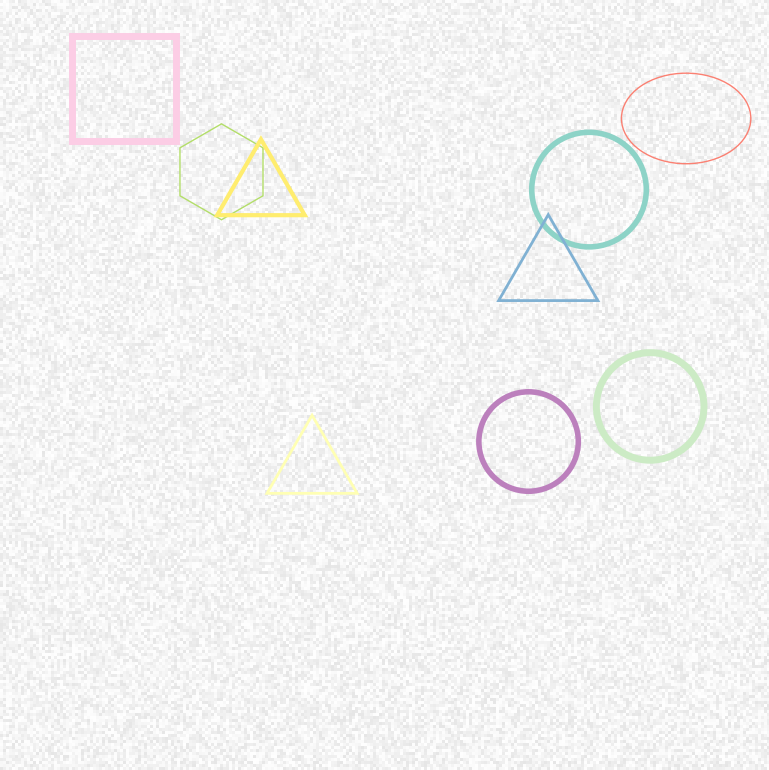[{"shape": "circle", "thickness": 2, "radius": 0.37, "center": [0.765, 0.754]}, {"shape": "triangle", "thickness": 1, "radius": 0.34, "center": [0.405, 0.393]}, {"shape": "oval", "thickness": 0.5, "radius": 0.42, "center": [0.891, 0.846]}, {"shape": "triangle", "thickness": 1, "radius": 0.37, "center": [0.712, 0.647]}, {"shape": "hexagon", "thickness": 0.5, "radius": 0.31, "center": [0.288, 0.777]}, {"shape": "square", "thickness": 2.5, "radius": 0.34, "center": [0.161, 0.885]}, {"shape": "circle", "thickness": 2, "radius": 0.32, "center": [0.686, 0.427]}, {"shape": "circle", "thickness": 2.5, "radius": 0.35, "center": [0.844, 0.472]}, {"shape": "triangle", "thickness": 1.5, "radius": 0.33, "center": [0.339, 0.753]}]